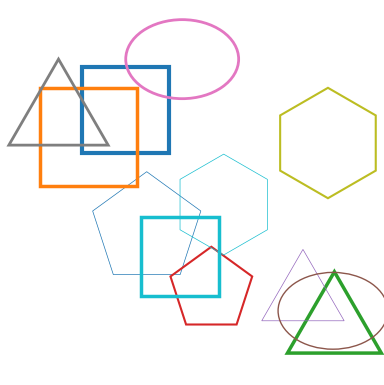[{"shape": "square", "thickness": 3, "radius": 0.56, "center": [0.326, 0.714]}, {"shape": "pentagon", "thickness": 0.5, "radius": 0.74, "center": [0.381, 0.406]}, {"shape": "square", "thickness": 2.5, "radius": 0.63, "center": [0.23, 0.644]}, {"shape": "triangle", "thickness": 2.5, "radius": 0.7, "center": [0.869, 0.153]}, {"shape": "pentagon", "thickness": 1.5, "radius": 0.56, "center": [0.549, 0.247]}, {"shape": "triangle", "thickness": 0.5, "radius": 0.62, "center": [0.787, 0.229]}, {"shape": "oval", "thickness": 1, "radius": 0.71, "center": [0.865, 0.193]}, {"shape": "oval", "thickness": 2, "radius": 0.73, "center": [0.473, 0.846]}, {"shape": "triangle", "thickness": 2, "radius": 0.74, "center": [0.152, 0.697]}, {"shape": "hexagon", "thickness": 1.5, "radius": 0.72, "center": [0.852, 0.629]}, {"shape": "square", "thickness": 2.5, "radius": 0.51, "center": [0.467, 0.334]}, {"shape": "hexagon", "thickness": 0.5, "radius": 0.65, "center": [0.581, 0.469]}]